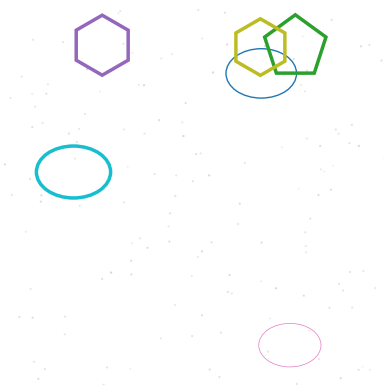[{"shape": "oval", "thickness": 1, "radius": 0.46, "center": [0.679, 0.809]}, {"shape": "pentagon", "thickness": 2.5, "radius": 0.42, "center": [0.767, 0.878]}, {"shape": "hexagon", "thickness": 2.5, "radius": 0.39, "center": [0.265, 0.883]}, {"shape": "oval", "thickness": 0.5, "radius": 0.4, "center": [0.753, 0.103]}, {"shape": "hexagon", "thickness": 2.5, "radius": 0.37, "center": [0.676, 0.878]}, {"shape": "oval", "thickness": 2.5, "radius": 0.48, "center": [0.191, 0.553]}]